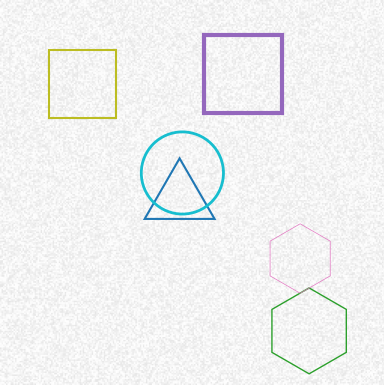[{"shape": "triangle", "thickness": 1.5, "radius": 0.52, "center": [0.467, 0.484]}, {"shape": "hexagon", "thickness": 1, "radius": 0.56, "center": [0.803, 0.141]}, {"shape": "square", "thickness": 3, "radius": 0.51, "center": [0.63, 0.808]}, {"shape": "hexagon", "thickness": 0.5, "radius": 0.45, "center": [0.78, 0.329]}, {"shape": "square", "thickness": 1.5, "radius": 0.44, "center": [0.214, 0.782]}, {"shape": "circle", "thickness": 2, "radius": 0.53, "center": [0.474, 0.551]}]